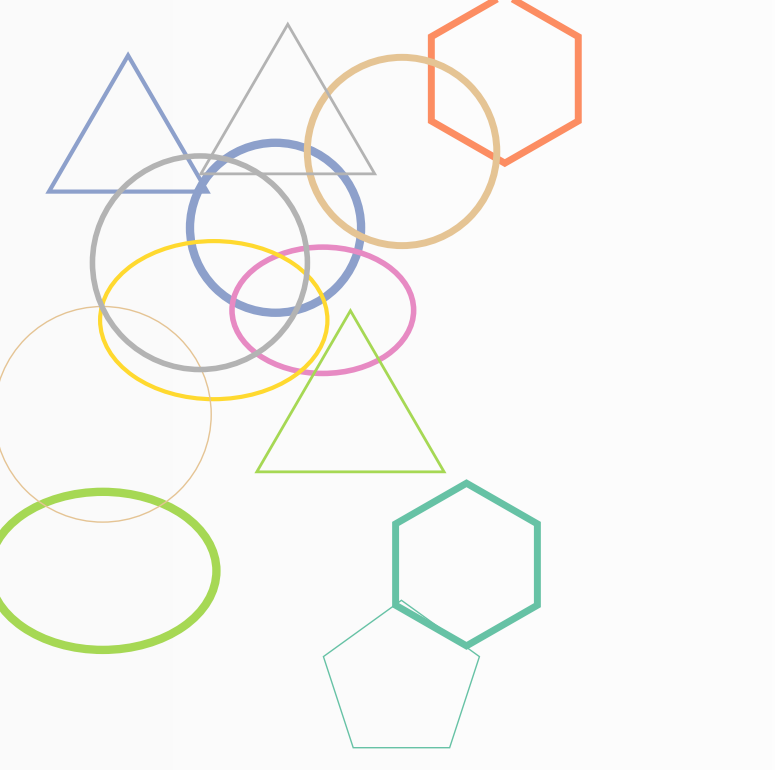[{"shape": "hexagon", "thickness": 2.5, "radius": 0.53, "center": [0.602, 0.267]}, {"shape": "pentagon", "thickness": 0.5, "radius": 0.53, "center": [0.518, 0.115]}, {"shape": "hexagon", "thickness": 2.5, "radius": 0.55, "center": [0.651, 0.898]}, {"shape": "circle", "thickness": 3, "radius": 0.55, "center": [0.356, 0.704]}, {"shape": "triangle", "thickness": 1.5, "radius": 0.59, "center": [0.165, 0.81]}, {"shape": "oval", "thickness": 2, "radius": 0.59, "center": [0.417, 0.597]}, {"shape": "oval", "thickness": 3, "radius": 0.73, "center": [0.133, 0.259]}, {"shape": "triangle", "thickness": 1, "radius": 0.7, "center": [0.452, 0.457]}, {"shape": "oval", "thickness": 1.5, "radius": 0.73, "center": [0.276, 0.584]}, {"shape": "circle", "thickness": 0.5, "radius": 0.7, "center": [0.133, 0.462]}, {"shape": "circle", "thickness": 2.5, "radius": 0.61, "center": [0.519, 0.803]}, {"shape": "triangle", "thickness": 1, "radius": 0.65, "center": [0.371, 0.839]}, {"shape": "circle", "thickness": 2, "radius": 0.69, "center": [0.258, 0.659]}]